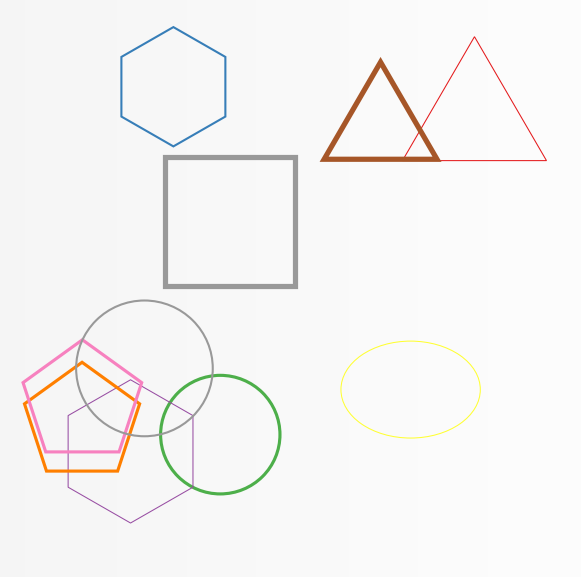[{"shape": "triangle", "thickness": 0.5, "radius": 0.72, "center": [0.816, 0.793]}, {"shape": "hexagon", "thickness": 1, "radius": 0.52, "center": [0.298, 0.849]}, {"shape": "circle", "thickness": 1.5, "radius": 0.51, "center": [0.379, 0.247]}, {"shape": "hexagon", "thickness": 0.5, "radius": 0.62, "center": [0.225, 0.217]}, {"shape": "pentagon", "thickness": 1.5, "radius": 0.52, "center": [0.141, 0.268]}, {"shape": "oval", "thickness": 0.5, "radius": 0.6, "center": [0.706, 0.325]}, {"shape": "triangle", "thickness": 2.5, "radius": 0.56, "center": [0.655, 0.779]}, {"shape": "pentagon", "thickness": 1.5, "radius": 0.54, "center": [0.142, 0.303]}, {"shape": "square", "thickness": 2.5, "radius": 0.56, "center": [0.396, 0.616]}, {"shape": "circle", "thickness": 1, "radius": 0.59, "center": [0.249, 0.361]}]